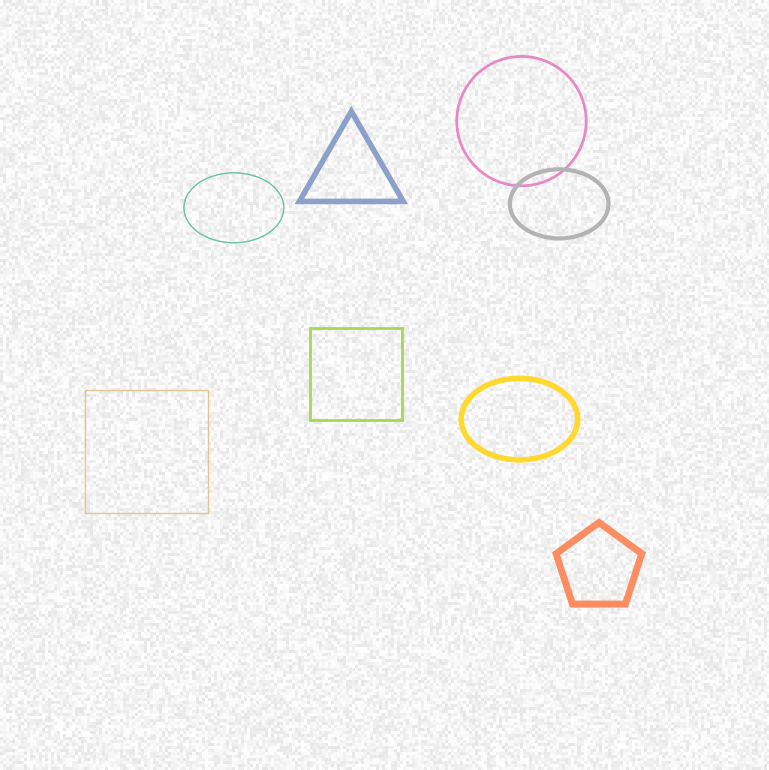[{"shape": "oval", "thickness": 0.5, "radius": 0.32, "center": [0.304, 0.73]}, {"shape": "pentagon", "thickness": 2.5, "radius": 0.29, "center": [0.778, 0.263]}, {"shape": "triangle", "thickness": 2, "radius": 0.39, "center": [0.456, 0.777]}, {"shape": "circle", "thickness": 1, "radius": 0.42, "center": [0.677, 0.843]}, {"shape": "square", "thickness": 1, "radius": 0.3, "center": [0.462, 0.514]}, {"shape": "oval", "thickness": 2, "radius": 0.38, "center": [0.675, 0.456]}, {"shape": "square", "thickness": 0.5, "radius": 0.4, "center": [0.19, 0.414]}, {"shape": "oval", "thickness": 1.5, "radius": 0.32, "center": [0.726, 0.735]}]